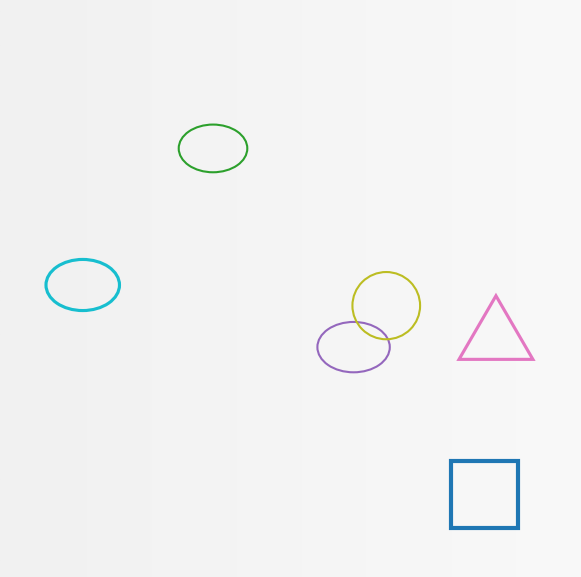[{"shape": "square", "thickness": 2, "radius": 0.29, "center": [0.834, 0.142]}, {"shape": "oval", "thickness": 1, "radius": 0.29, "center": [0.366, 0.742]}, {"shape": "oval", "thickness": 1, "radius": 0.31, "center": [0.608, 0.398]}, {"shape": "triangle", "thickness": 1.5, "radius": 0.37, "center": [0.853, 0.414]}, {"shape": "circle", "thickness": 1, "radius": 0.29, "center": [0.665, 0.47]}, {"shape": "oval", "thickness": 1.5, "radius": 0.32, "center": [0.142, 0.506]}]